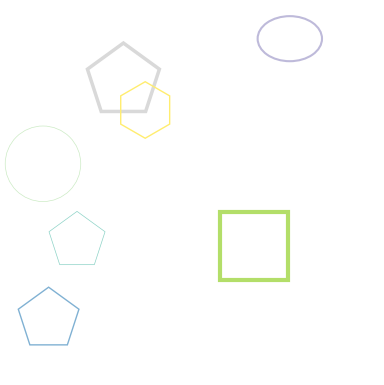[{"shape": "pentagon", "thickness": 0.5, "radius": 0.38, "center": [0.2, 0.374]}, {"shape": "oval", "thickness": 1.5, "radius": 0.42, "center": [0.753, 0.9]}, {"shape": "pentagon", "thickness": 1, "radius": 0.41, "center": [0.126, 0.171]}, {"shape": "square", "thickness": 3, "radius": 0.45, "center": [0.66, 0.361]}, {"shape": "pentagon", "thickness": 2.5, "radius": 0.49, "center": [0.321, 0.79]}, {"shape": "circle", "thickness": 0.5, "radius": 0.49, "center": [0.112, 0.575]}, {"shape": "hexagon", "thickness": 1, "radius": 0.37, "center": [0.377, 0.714]}]